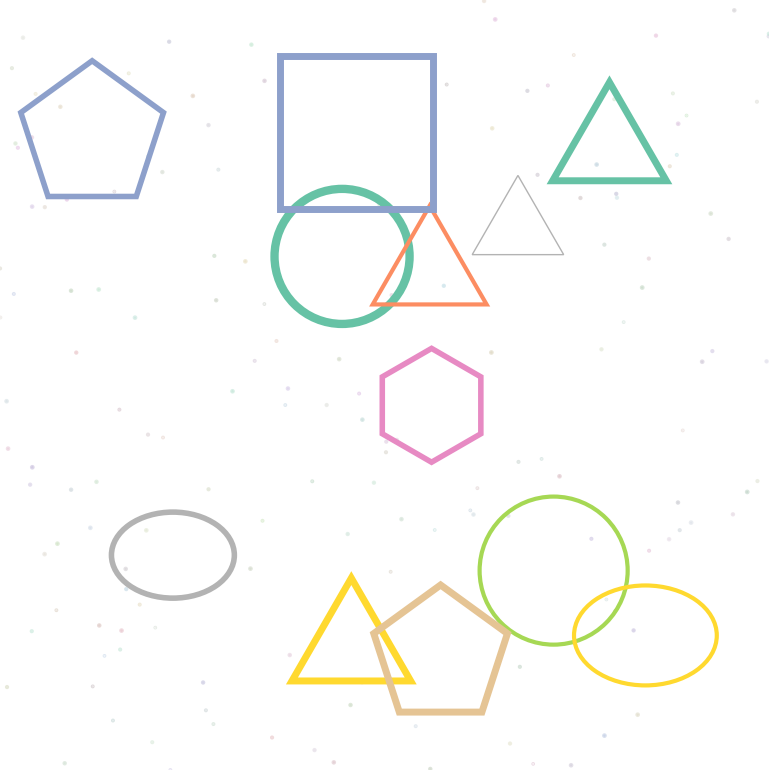[{"shape": "triangle", "thickness": 2.5, "radius": 0.43, "center": [0.792, 0.808]}, {"shape": "circle", "thickness": 3, "radius": 0.44, "center": [0.444, 0.667]}, {"shape": "triangle", "thickness": 1.5, "radius": 0.43, "center": [0.558, 0.647]}, {"shape": "pentagon", "thickness": 2, "radius": 0.49, "center": [0.12, 0.824]}, {"shape": "square", "thickness": 2.5, "radius": 0.5, "center": [0.463, 0.828]}, {"shape": "hexagon", "thickness": 2, "radius": 0.37, "center": [0.56, 0.474]}, {"shape": "circle", "thickness": 1.5, "radius": 0.48, "center": [0.719, 0.259]}, {"shape": "oval", "thickness": 1.5, "radius": 0.46, "center": [0.838, 0.175]}, {"shape": "triangle", "thickness": 2.5, "radius": 0.45, "center": [0.456, 0.16]}, {"shape": "pentagon", "thickness": 2.5, "radius": 0.46, "center": [0.572, 0.149]}, {"shape": "oval", "thickness": 2, "radius": 0.4, "center": [0.225, 0.279]}, {"shape": "triangle", "thickness": 0.5, "radius": 0.34, "center": [0.673, 0.704]}]